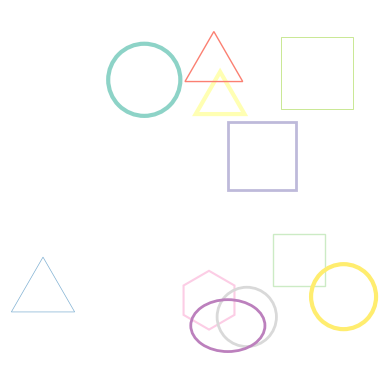[{"shape": "circle", "thickness": 3, "radius": 0.47, "center": [0.375, 0.793]}, {"shape": "triangle", "thickness": 3, "radius": 0.37, "center": [0.572, 0.74]}, {"shape": "square", "thickness": 2, "radius": 0.44, "center": [0.68, 0.594]}, {"shape": "triangle", "thickness": 1, "radius": 0.43, "center": [0.555, 0.831]}, {"shape": "triangle", "thickness": 0.5, "radius": 0.47, "center": [0.112, 0.237]}, {"shape": "square", "thickness": 0.5, "radius": 0.46, "center": [0.824, 0.811]}, {"shape": "hexagon", "thickness": 1.5, "radius": 0.38, "center": [0.543, 0.22]}, {"shape": "circle", "thickness": 2, "radius": 0.39, "center": [0.641, 0.177]}, {"shape": "oval", "thickness": 2, "radius": 0.48, "center": [0.592, 0.154]}, {"shape": "square", "thickness": 1, "radius": 0.34, "center": [0.776, 0.325]}, {"shape": "circle", "thickness": 3, "radius": 0.42, "center": [0.892, 0.229]}]